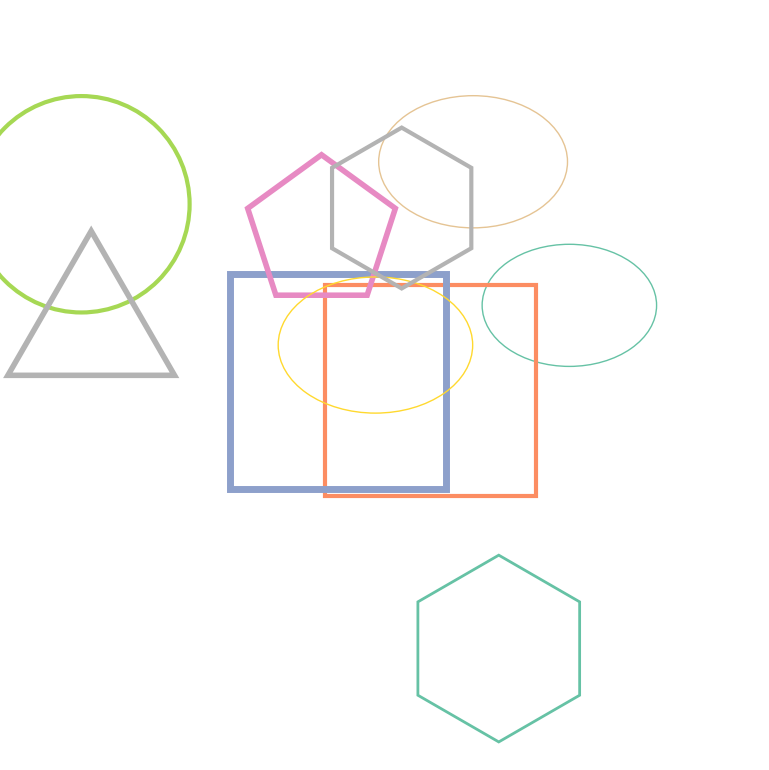[{"shape": "oval", "thickness": 0.5, "radius": 0.57, "center": [0.739, 0.603]}, {"shape": "hexagon", "thickness": 1, "radius": 0.61, "center": [0.648, 0.158]}, {"shape": "square", "thickness": 1.5, "radius": 0.69, "center": [0.559, 0.493]}, {"shape": "square", "thickness": 2.5, "radius": 0.7, "center": [0.439, 0.505]}, {"shape": "pentagon", "thickness": 2, "radius": 0.5, "center": [0.418, 0.698]}, {"shape": "circle", "thickness": 1.5, "radius": 0.7, "center": [0.106, 0.735]}, {"shape": "oval", "thickness": 0.5, "radius": 0.63, "center": [0.488, 0.552]}, {"shape": "oval", "thickness": 0.5, "radius": 0.61, "center": [0.614, 0.79]}, {"shape": "hexagon", "thickness": 1.5, "radius": 0.52, "center": [0.522, 0.73]}, {"shape": "triangle", "thickness": 2, "radius": 0.62, "center": [0.118, 0.575]}]